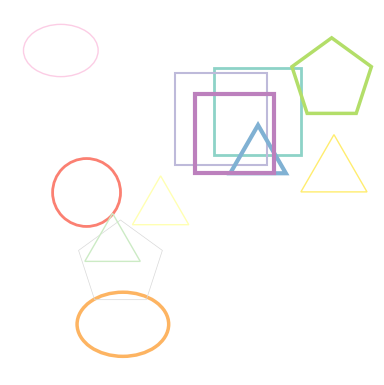[{"shape": "square", "thickness": 2, "radius": 0.56, "center": [0.669, 0.71]}, {"shape": "triangle", "thickness": 1, "radius": 0.42, "center": [0.417, 0.459]}, {"shape": "square", "thickness": 1.5, "radius": 0.6, "center": [0.574, 0.691]}, {"shape": "circle", "thickness": 2, "radius": 0.44, "center": [0.225, 0.5]}, {"shape": "triangle", "thickness": 3, "radius": 0.42, "center": [0.67, 0.592]}, {"shape": "oval", "thickness": 2.5, "radius": 0.59, "center": [0.319, 0.158]}, {"shape": "pentagon", "thickness": 2.5, "radius": 0.54, "center": [0.861, 0.793]}, {"shape": "oval", "thickness": 1, "radius": 0.48, "center": [0.158, 0.869]}, {"shape": "pentagon", "thickness": 0.5, "radius": 0.57, "center": [0.313, 0.314]}, {"shape": "square", "thickness": 3, "radius": 0.51, "center": [0.609, 0.654]}, {"shape": "triangle", "thickness": 1, "radius": 0.42, "center": [0.292, 0.363]}, {"shape": "triangle", "thickness": 1, "radius": 0.5, "center": [0.867, 0.551]}]